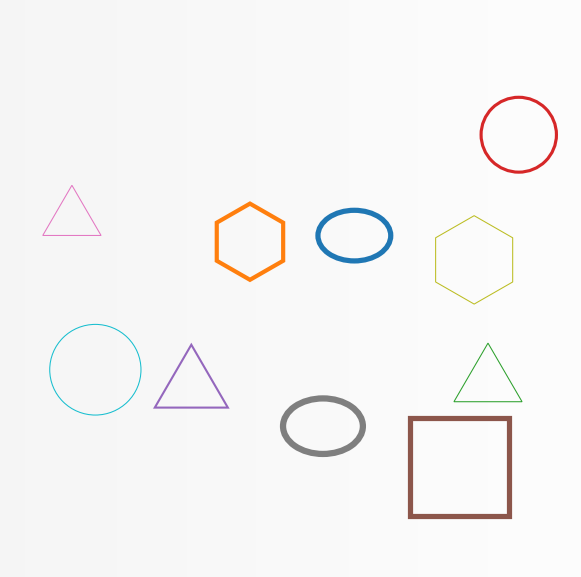[{"shape": "oval", "thickness": 2.5, "radius": 0.31, "center": [0.61, 0.591]}, {"shape": "hexagon", "thickness": 2, "radius": 0.33, "center": [0.43, 0.581]}, {"shape": "triangle", "thickness": 0.5, "radius": 0.34, "center": [0.84, 0.337]}, {"shape": "circle", "thickness": 1.5, "radius": 0.32, "center": [0.892, 0.766]}, {"shape": "triangle", "thickness": 1, "radius": 0.36, "center": [0.329, 0.33]}, {"shape": "square", "thickness": 2.5, "radius": 0.43, "center": [0.79, 0.191]}, {"shape": "triangle", "thickness": 0.5, "radius": 0.29, "center": [0.124, 0.62]}, {"shape": "oval", "thickness": 3, "radius": 0.34, "center": [0.556, 0.261]}, {"shape": "hexagon", "thickness": 0.5, "radius": 0.38, "center": [0.816, 0.549]}, {"shape": "circle", "thickness": 0.5, "radius": 0.39, "center": [0.164, 0.359]}]